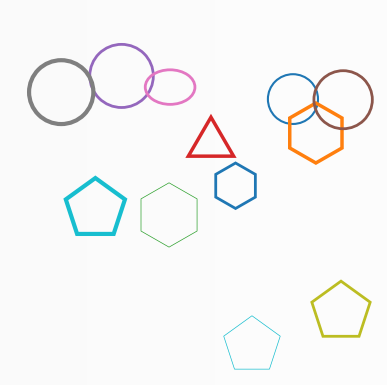[{"shape": "circle", "thickness": 1.5, "radius": 0.32, "center": [0.756, 0.743]}, {"shape": "hexagon", "thickness": 2, "radius": 0.3, "center": [0.608, 0.518]}, {"shape": "hexagon", "thickness": 2.5, "radius": 0.39, "center": [0.815, 0.655]}, {"shape": "hexagon", "thickness": 0.5, "radius": 0.42, "center": [0.436, 0.442]}, {"shape": "triangle", "thickness": 2.5, "radius": 0.34, "center": [0.544, 0.628]}, {"shape": "circle", "thickness": 2, "radius": 0.41, "center": [0.314, 0.803]}, {"shape": "circle", "thickness": 2, "radius": 0.38, "center": [0.885, 0.741]}, {"shape": "oval", "thickness": 2, "radius": 0.32, "center": [0.439, 0.774]}, {"shape": "circle", "thickness": 3, "radius": 0.41, "center": [0.158, 0.761]}, {"shape": "pentagon", "thickness": 2, "radius": 0.4, "center": [0.88, 0.191]}, {"shape": "pentagon", "thickness": 3, "radius": 0.4, "center": [0.246, 0.457]}, {"shape": "pentagon", "thickness": 0.5, "radius": 0.38, "center": [0.65, 0.103]}]